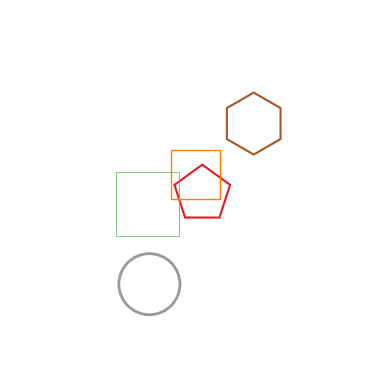[{"shape": "pentagon", "thickness": 1.5, "radius": 0.38, "center": [0.525, 0.496]}, {"shape": "square", "thickness": 0.5, "radius": 0.41, "center": [0.383, 0.47]}, {"shape": "square", "thickness": 1, "radius": 0.32, "center": [0.508, 0.546]}, {"shape": "hexagon", "thickness": 1.5, "radius": 0.4, "center": [0.659, 0.679]}, {"shape": "circle", "thickness": 2, "radius": 0.4, "center": [0.388, 0.262]}]